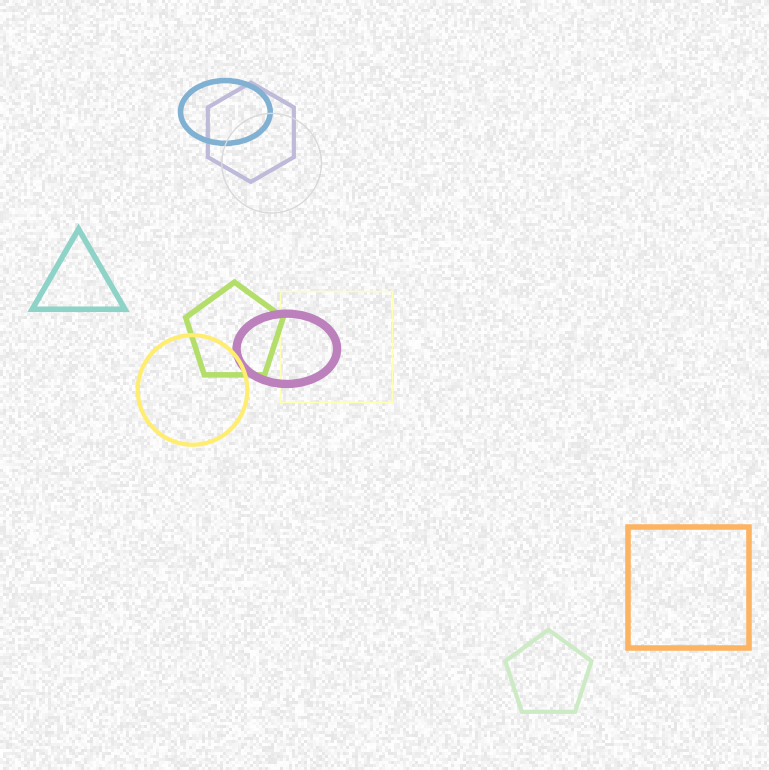[{"shape": "triangle", "thickness": 2, "radius": 0.35, "center": [0.102, 0.633]}, {"shape": "square", "thickness": 0.5, "radius": 0.36, "center": [0.437, 0.55]}, {"shape": "hexagon", "thickness": 1.5, "radius": 0.32, "center": [0.326, 0.828]}, {"shape": "oval", "thickness": 2, "radius": 0.29, "center": [0.293, 0.855]}, {"shape": "square", "thickness": 2, "radius": 0.39, "center": [0.894, 0.237]}, {"shape": "pentagon", "thickness": 2, "radius": 0.33, "center": [0.304, 0.567]}, {"shape": "circle", "thickness": 0.5, "radius": 0.32, "center": [0.353, 0.788]}, {"shape": "oval", "thickness": 3, "radius": 0.33, "center": [0.373, 0.547]}, {"shape": "pentagon", "thickness": 1.5, "radius": 0.29, "center": [0.712, 0.123]}, {"shape": "circle", "thickness": 1.5, "radius": 0.36, "center": [0.25, 0.494]}]